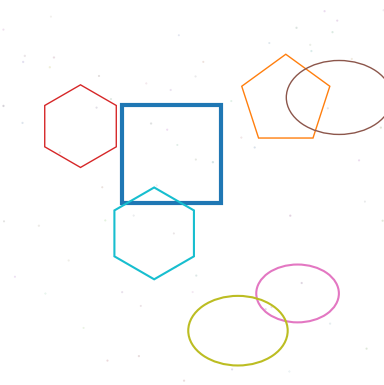[{"shape": "square", "thickness": 3, "radius": 0.64, "center": [0.445, 0.6]}, {"shape": "pentagon", "thickness": 1, "radius": 0.6, "center": [0.742, 0.739]}, {"shape": "hexagon", "thickness": 1, "radius": 0.54, "center": [0.209, 0.672]}, {"shape": "oval", "thickness": 1, "radius": 0.69, "center": [0.881, 0.747]}, {"shape": "oval", "thickness": 1.5, "radius": 0.54, "center": [0.773, 0.238]}, {"shape": "oval", "thickness": 1.5, "radius": 0.65, "center": [0.618, 0.141]}, {"shape": "hexagon", "thickness": 1.5, "radius": 0.6, "center": [0.4, 0.394]}]